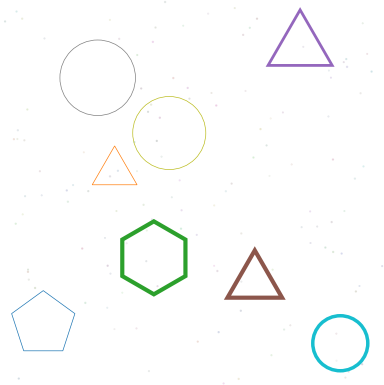[{"shape": "pentagon", "thickness": 0.5, "radius": 0.43, "center": [0.112, 0.159]}, {"shape": "triangle", "thickness": 0.5, "radius": 0.34, "center": [0.298, 0.554]}, {"shape": "hexagon", "thickness": 3, "radius": 0.47, "center": [0.4, 0.33]}, {"shape": "triangle", "thickness": 2, "radius": 0.48, "center": [0.78, 0.878]}, {"shape": "triangle", "thickness": 3, "radius": 0.41, "center": [0.662, 0.268]}, {"shape": "circle", "thickness": 0.5, "radius": 0.49, "center": [0.254, 0.798]}, {"shape": "circle", "thickness": 0.5, "radius": 0.47, "center": [0.44, 0.654]}, {"shape": "circle", "thickness": 2.5, "radius": 0.36, "center": [0.884, 0.108]}]